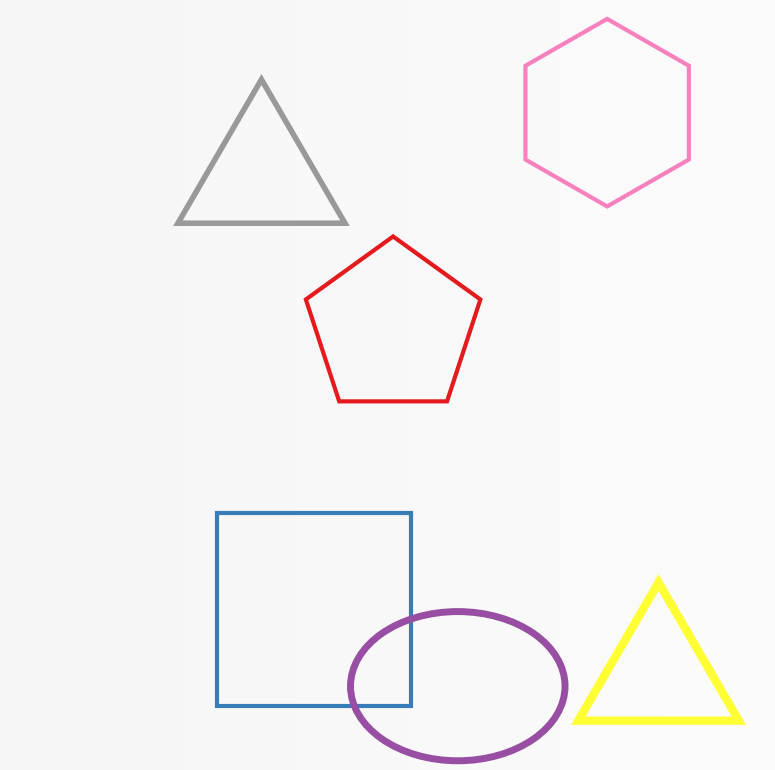[{"shape": "pentagon", "thickness": 1.5, "radius": 0.59, "center": [0.507, 0.575]}, {"shape": "square", "thickness": 1.5, "radius": 0.63, "center": [0.405, 0.208]}, {"shape": "oval", "thickness": 2.5, "radius": 0.69, "center": [0.591, 0.109]}, {"shape": "triangle", "thickness": 3, "radius": 0.6, "center": [0.85, 0.124]}, {"shape": "hexagon", "thickness": 1.5, "radius": 0.61, "center": [0.783, 0.854]}, {"shape": "triangle", "thickness": 2, "radius": 0.62, "center": [0.337, 0.772]}]